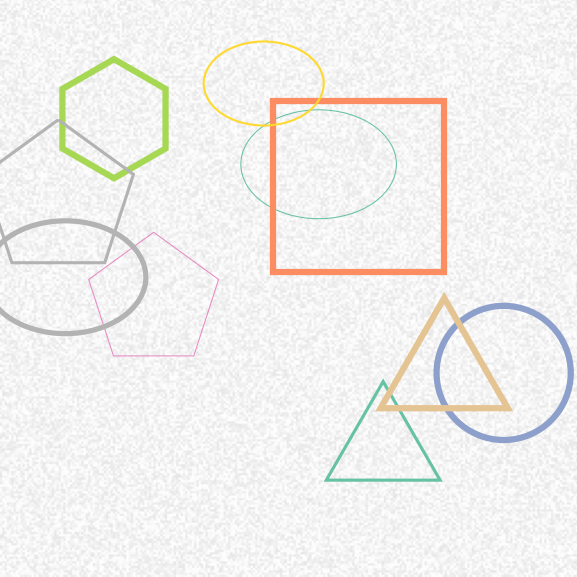[{"shape": "triangle", "thickness": 1.5, "radius": 0.57, "center": [0.664, 0.225]}, {"shape": "oval", "thickness": 0.5, "radius": 0.67, "center": [0.552, 0.715]}, {"shape": "square", "thickness": 3, "radius": 0.74, "center": [0.621, 0.676]}, {"shape": "circle", "thickness": 3, "radius": 0.58, "center": [0.872, 0.353]}, {"shape": "pentagon", "thickness": 0.5, "radius": 0.59, "center": [0.266, 0.479]}, {"shape": "hexagon", "thickness": 3, "radius": 0.52, "center": [0.197, 0.794]}, {"shape": "oval", "thickness": 1, "radius": 0.52, "center": [0.457, 0.855]}, {"shape": "triangle", "thickness": 3, "radius": 0.64, "center": [0.769, 0.356]}, {"shape": "oval", "thickness": 2.5, "radius": 0.7, "center": [0.113, 0.519]}, {"shape": "pentagon", "thickness": 1.5, "radius": 0.68, "center": [0.101, 0.655]}]